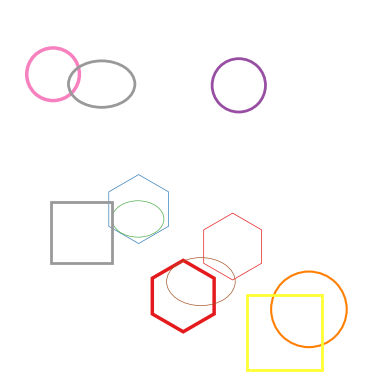[{"shape": "hexagon", "thickness": 2.5, "radius": 0.46, "center": [0.476, 0.231]}, {"shape": "hexagon", "thickness": 0.5, "radius": 0.43, "center": [0.604, 0.36]}, {"shape": "hexagon", "thickness": 0.5, "radius": 0.45, "center": [0.36, 0.457]}, {"shape": "oval", "thickness": 0.5, "radius": 0.34, "center": [0.358, 0.431]}, {"shape": "circle", "thickness": 2, "radius": 0.35, "center": [0.62, 0.778]}, {"shape": "circle", "thickness": 1.5, "radius": 0.49, "center": [0.802, 0.196]}, {"shape": "square", "thickness": 2, "radius": 0.49, "center": [0.738, 0.136]}, {"shape": "oval", "thickness": 0.5, "radius": 0.45, "center": [0.522, 0.269]}, {"shape": "circle", "thickness": 2.5, "radius": 0.34, "center": [0.138, 0.807]}, {"shape": "square", "thickness": 2, "radius": 0.4, "center": [0.213, 0.396]}, {"shape": "oval", "thickness": 2, "radius": 0.43, "center": [0.264, 0.782]}]